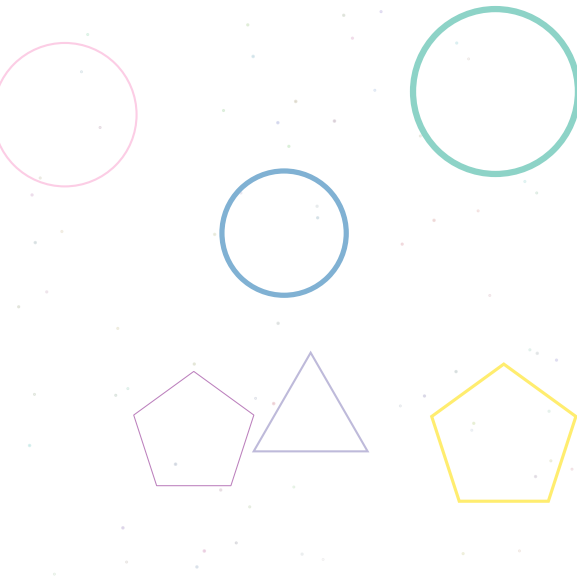[{"shape": "circle", "thickness": 3, "radius": 0.71, "center": [0.858, 0.841]}, {"shape": "triangle", "thickness": 1, "radius": 0.57, "center": [0.538, 0.275]}, {"shape": "circle", "thickness": 2.5, "radius": 0.54, "center": [0.492, 0.595]}, {"shape": "circle", "thickness": 1, "radius": 0.62, "center": [0.112, 0.801]}, {"shape": "pentagon", "thickness": 0.5, "radius": 0.55, "center": [0.336, 0.247]}, {"shape": "pentagon", "thickness": 1.5, "radius": 0.66, "center": [0.872, 0.237]}]